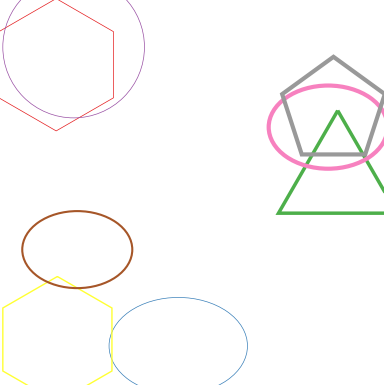[{"shape": "hexagon", "thickness": 0.5, "radius": 0.86, "center": [0.146, 0.832]}, {"shape": "oval", "thickness": 0.5, "radius": 0.9, "center": [0.463, 0.102]}, {"shape": "triangle", "thickness": 2.5, "radius": 0.89, "center": [0.877, 0.535]}, {"shape": "circle", "thickness": 0.5, "radius": 0.92, "center": [0.191, 0.878]}, {"shape": "hexagon", "thickness": 1, "radius": 0.82, "center": [0.149, 0.118]}, {"shape": "oval", "thickness": 1.5, "radius": 0.71, "center": [0.201, 0.352]}, {"shape": "oval", "thickness": 3, "radius": 0.77, "center": [0.852, 0.67]}, {"shape": "pentagon", "thickness": 3, "radius": 0.7, "center": [0.866, 0.712]}]